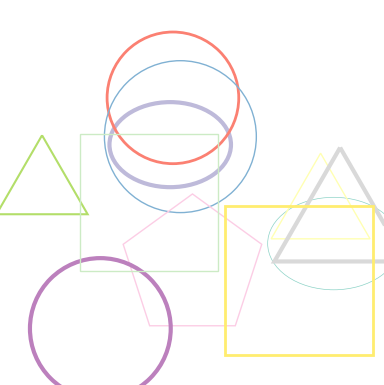[{"shape": "oval", "thickness": 0.5, "radius": 0.86, "center": [0.867, 0.367]}, {"shape": "triangle", "thickness": 1, "radius": 0.74, "center": [0.833, 0.454]}, {"shape": "oval", "thickness": 3, "radius": 0.79, "center": [0.442, 0.624]}, {"shape": "circle", "thickness": 2, "radius": 0.85, "center": [0.449, 0.746]}, {"shape": "circle", "thickness": 1, "radius": 0.99, "center": [0.469, 0.645]}, {"shape": "triangle", "thickness": 1.5, "radius": 0.68, "center": [0.109, 0.512]}, {"shape": "pentagon", "thickness": 1, "radius": 0.95, "center": [0.5, 0.307]}, {"shape": "triangle", "thickness": 3, "radius": 0.99, "center": [0.883, 0.419]}, {"shape": "circle", "thickness": 3, "radius": 0.91, "center": [0.261, 0.147]}, {"shape": "square", "thickness": 1, "radius": 0.89, "center": [0.386, 0.474]}, {"shape": "square", "thickness": 2, "radius": 0.97, "center": [0.777, 0.271]}]